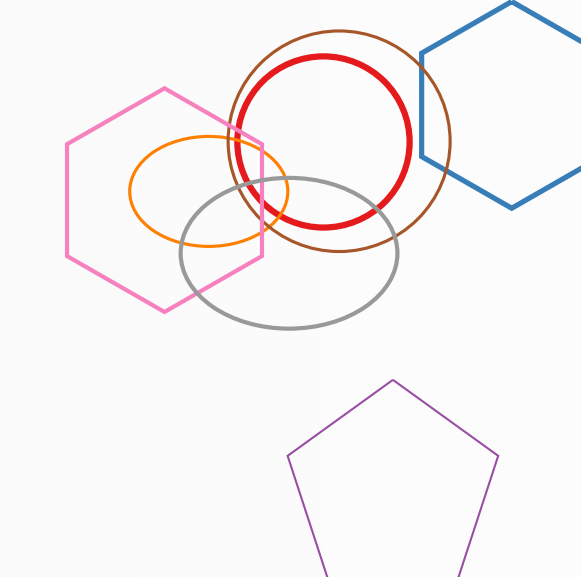[{"shape": "circle", "thickness": 3, "radius": 0.74, "center": [0.557, 0.753]}, {"shape": "hexagon", "thickness": 2.5, "radius": 0.89, "center": [0.88, 0.818]}, {"shape": "pentagon", "thickness": 1, "radius": 0.95, "center": [0.676, 0.151]}, {"shape": "oval", "thickness": 1.5, "radius": 0.68, "center": [0.359, 0.668]}, {"shape": "circle", "thickness": 1.5, "radius": 0.95, "center": [0.583, 0.755]}, {"shape": "hexagon", "thickness": 2, "radius": 0.97, "center": [0.283, 0.653]}, {"shape": "oval", "thickness": 2, "radius": 0.93, "center": [0.497, 0.561]}]